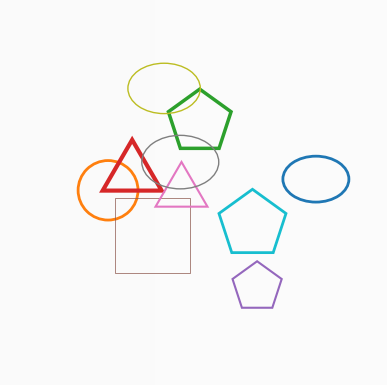[{"shape": "oval", "thickness": 2, "radius": 0.43, "center": [0.815, 0.535]}, {"shape": "circle", "thickness": 2, "radius": 0.39, "center": [0.279, 0.506]}, {"shape": "pentagon", "thickness": 2.5, "radius": 0.43, "center": [0.515, 0.683]}, {"shape": "triangle", "thickness": 3, "radius": 0.44, "center": [0.341, 0.549]}, {"shape": "pentagon", "thickness": 1.5, "radius": 0.33, "center": [0.664, 0.255]}, {"shape": "square", "thickness": 0.5, "radius": 0.49, "center": [0.394, 0.389]}, {"shape": "triangle", "thickness": 1.5, "radius": 0.39, "center": [0.468, 0.502]}, {"shape": "oval", "thickness": 1, "radius": 0.5, "center": [0.465, 0.579]}, {"shape": "oval", "thickness": 1, "radius": 0.47, "center": [0.424, 0.77]}, {"shape": "pentagon", "thickness": 2, "radius": 0.45, "center": [0.652, 0.417]}]